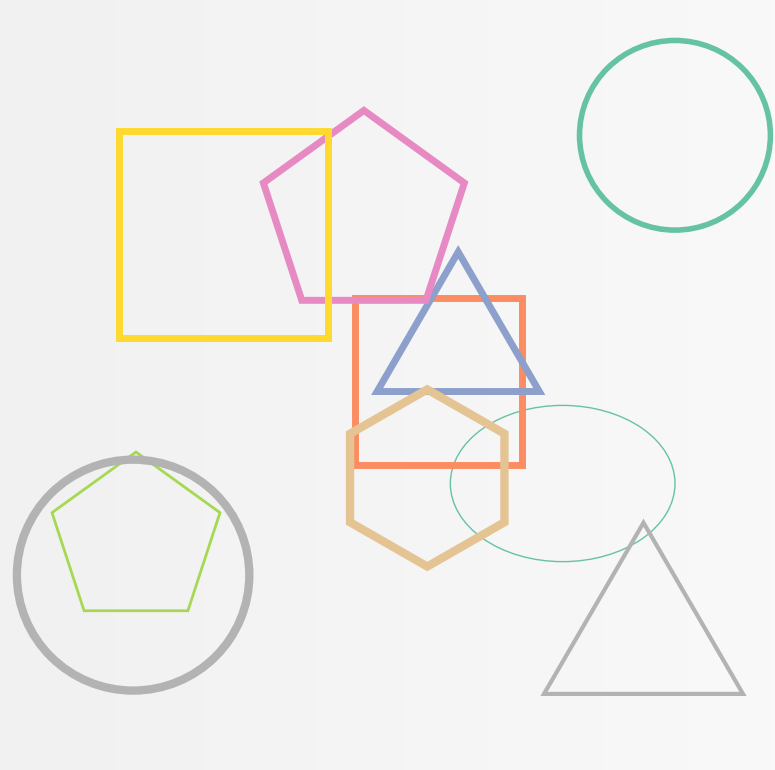[{"shape": "circle", "thickness": 2, "radius": 0.62, "center": [0.871, 0.824]}, {"shape": "oval", "thickness": 0.5, "radius": 0.72, "center": [0.726, 0.372]}, {"shape": "square", "thickness": 2.5, "radius": 0.54, "center": [0.566, 0.504]}, {"shape": "triangle", "thickness": 2.5, "radius": 0.6, "center": [0.591, 0.552]}, {"shape": "pentagon", "thickness": 2.5, "radius": 0.68, "center": [0.47, 0.72]}, {"shape": "pentagon", "thickness": 1, "radius": 0.57, "center": [0.175, 0.299]}, {"shape": "square", "thickness": 2.5, "radius": 0.67, "center": [0.288, 0.696]}, {"shape": "hexagon", "thickness": 3, "radius": 0.58, "center": [0.551, 0.379]}, {"shape": "circle", "thickness": 3, "radius": 0.75, "center": [0.172, 0.253]}, {"shape": "triangle", "thickness": 1.5, "radius": 0.74, "center": [0.83, 0.173]}]